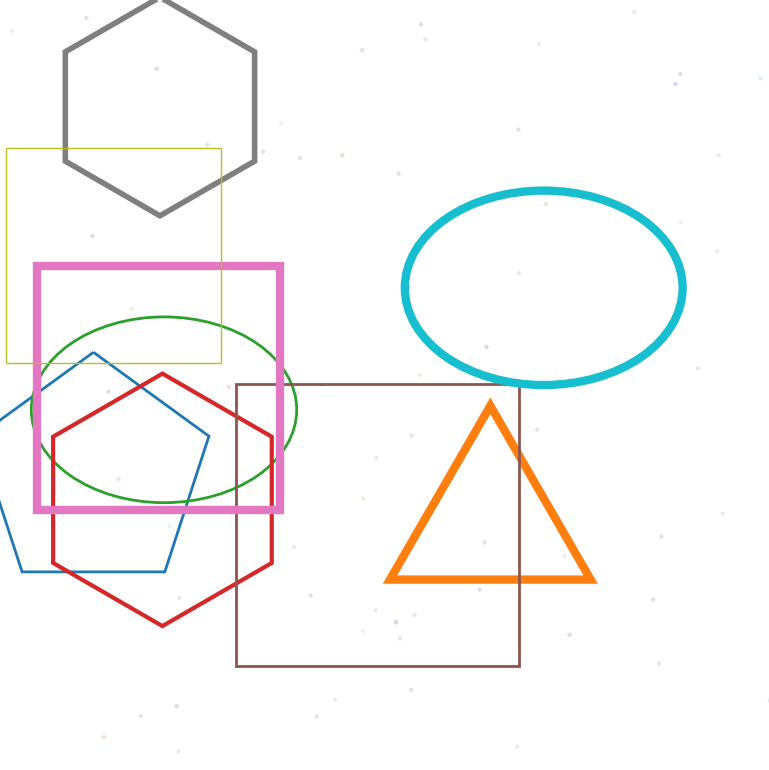[{"shape": "pentagon", "thickness": 1, "radius": 0.79, "center": [0.121, 0.385]}, {"shape": "triangle", "thickness": 3, "radius": 0.75, "center": [0.637, 0.323]}, {"shape": "oval", "thickness": 1, "radius": 0.86, "center": [0.213, 0.468]}, {"shape": "hexagon", "thickness": 1.5, "radius": 0.82, "center": [0.211, 0.351]}, {"shape": "square", "thickness": 1, "radius": 0.92, "center": [0.49, 0.318]}, {"shape": "square", "thickness": 3, "radius": 0.79, "center": [0.206, 0.496]}, {"shape": "hexagon", "thickness": 2, "radius": 0.71, "center": [0.208, 0.862]}, {"shape": "square", "thickness": 0.5, "radius": 0.7, "center": [0.148, 0.668]}, {"shape": "oval", "thickness": 3, "radius": 0.9, "center": [0.706, 0.626]}]